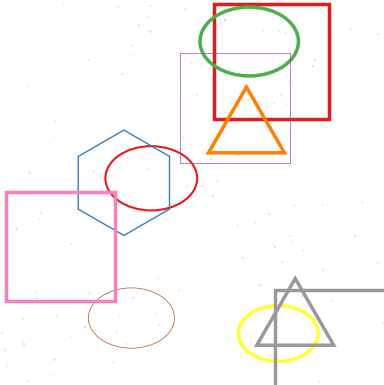[{"shape": "square", "thickness": 2.5, "radius": 0.75, "center": [0.705, 0.84]}, {"shape": "oval", "thickness": 1.5, "radius": 0.6, "center": [0.393, 0.537]}, {"shape": "hexagon", "thickness": 1, "radius": 0.68, "center": [0.322, 0.525]}, {"shape": "oval", "thickness": 2.5, "radius": 0.64, "center": [0.647, 0.892]}, {"shape": "square", "thickness": 0.5, "radius": 0.71, "center": [0.611, 0.719]}, {"shape": "triangle", "thickness": 2.5, "radius": 0.57, "center": [0.64, 0.66]}, {"shape": "oval", "thickness": 2.5, "radius": 0.52, "center": [0.723, 0.134]}, {"shape": "oval", "thickness": 0.5, "radius": 0.56, "center": [0.341, 0.174]}, {"shape": "square", "thickness": 2.5, "radius": 0.71, "center": [0.158, 0.36]}, {"shape": "square", "thickness": 2.5, "radius": 0.73, "center": [0.86, 0.102]}, {"shape": "triangle", "thickness": 2.5, "radius": 0.58, "center": [0.767, 0.161]}]